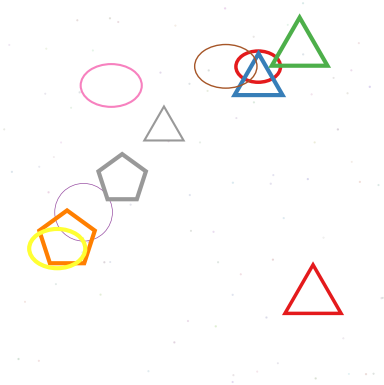[{"shape": "oval", "thickness": 2.5, "radius": 0.29, "center": [0.671, 0.827]}, {"shape": "triangle", "thickness": 2.5, "radius": 0.42, "center": [0.813, 0.228]}, {"shape": "triangle", "thickness": 3, "radius": 0.36, "center": [0.672, 0.789]}, {"shape": "triangle", "thickness": 3, "radius": 0.42, "center": [0.778, 0.871]}, {"shape": "circle", "thickness": 0.5, "radius": 0.37, "center": [0.217, 0.449]}, {"shape": "pentagon", "thickness": 3, "radius": 0.38, "center": [0.174, 0.378]}, {"shape": "oval", "thickness": 3, "radius": 0.36, "center": [0.149, 0.354]}, {"shape": "oval", "thickness": 1, "radius": 0.4, "center": [0.587, 0.828]}, {"shape": "oval", "thickness": 1.5, "radius": 0.4, "center": [0.289, 0.778]}, {"shape": "triangle", "thickness": 1.5, "radius": 0.29, "center": [0.426, 0.665]}, {"shape": "pentagon", "thickness": 3, "radius": 0.32, "center": [0.317, 0.535]}]